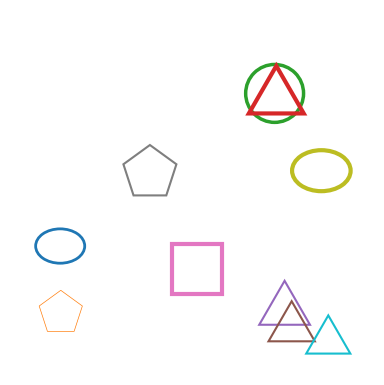[{"shape": "oval", "thickness": 2, "radius": 0.32, "center": [0.156, 0.361]}, {"shape": "pentagon", "thickness": 0.5, "radius": 0.29, "center": [0.158, 0.187]}, {"shape": "circle", "thickness": 2.5, "radius": 0.38, "center": [0.713, 0.757]}, {"shape": "triangle", "thickness": 3, "radius": 0.41, "center": [0.718, 0.746]}, {"shape": "triangle", "thickness": 1.5, "radius": 0.38, "center": [0.739, 0.195]}, {"shape": "triangle", "thickness": 1.5, "radius": 0.35, "center": [0.758, 0.148]}, {"shape": "square", "thickness": 3, "radius": 0.33, "center": [0.511, 0.301]}, {"shape": "pentagon", "thickness": 1.5, "radius": 0.36, "center": [0.389, 0.551]}, {"shape": "oval", "thickness": 3, "radius": 0.38, "center": [0.835, 0.557]}, {"shape": "triangle", "thickness": 1.5, "radius": 0.33, "center": [0.853, 0.115]}]